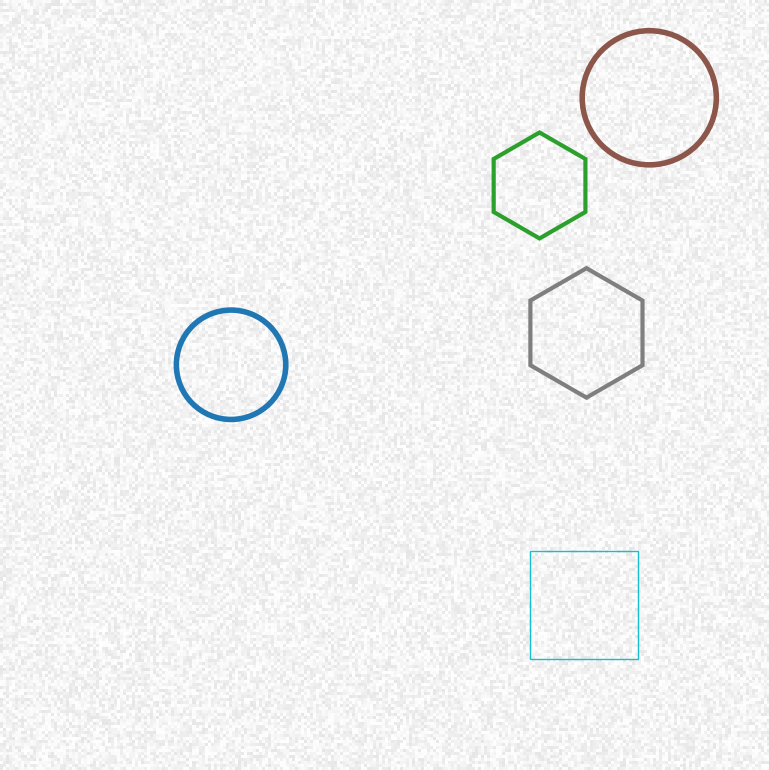[{"shape": "circle", "thickness": 2, "radius": 0.36, "center": [0.3, 0.526]}, {"shape": "hexagon", "thickness": 1.5, "radius": 0.34, "center": [0.701, 0.759]}, {"shape": "circle", "thickness": 2, "radius": 0.44, "center": [0.843, 0.873]}, {"shape": "hexagon", "thickness": 1.5, "radius": 0.42, "center": [0.762, 0.568]}, {"shape": "square", "thickness": 0.5, "radius": 0.35, "center": [0.759, 0.214]}]